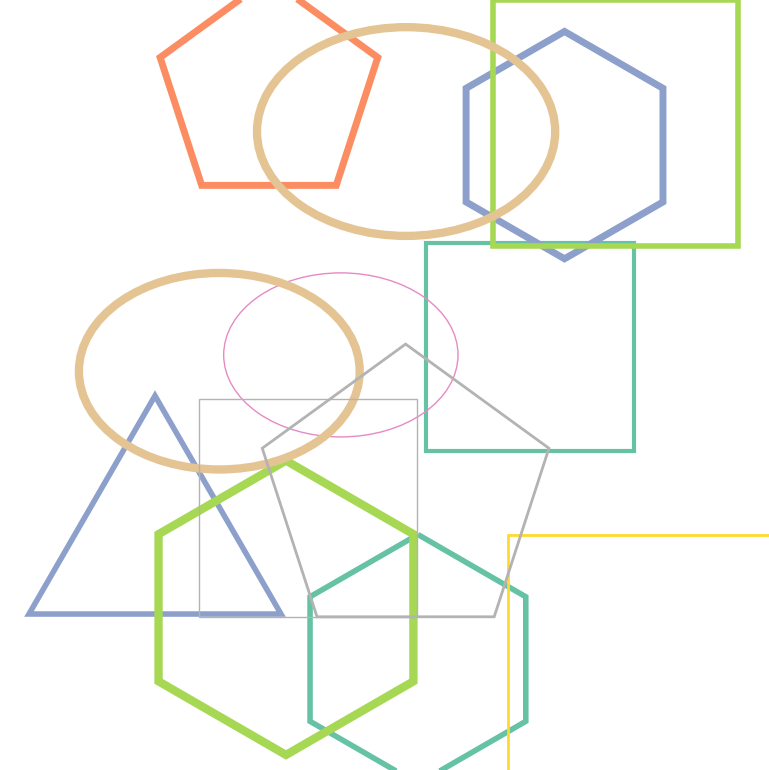[{"shape": "square", "thickness": 1.5, "radius": 0.68, "center": [0.688, 0.55]}, {"shape": "hexagon", "thickness": 2, "radius": 0.81, "center": [0.543, 0.144]}, {"shape": "pentagon", "thickness": 2.5, "radius": 0.74, "center": [0.349, 0.879]}, {"shape": "triangle", "thickness": 2, "radius": 0.94, "center": [0.201, 0.297]}, {"shape": "hexagon", "thickness": 2.5, "radius": 0.74, "center": [0.733, 0.812]}, {"shape": "oval", "thickness": 0.5, "radius": 0.76, "center": [0.443, 0.539]}, {"shape": "square", "thickness": 2, "radius": 0.8, "center": [0.8, 0.84]}, {"shape": "hexagon", "thickness": 3, "radius": 0.96, "center": [0.371, 0.211]}, {"shape": "square", "thickness": 1, "radius": 1.0, "center": [0.859, 0.106]}, {"shape": "oval", "thickness": 3, "radius": 0.97, "center": [0.527, 0.829]}, {"shape": "oval", "thickness": 3, "radius": 0.91, "center": [0.285, 0.518]}, {"shape": "pentagon", "thickness": 1, "radius": 0.98, "center": [0.527, 0.357]}, {"shape": "square", "thickness": 0.5, "radius": 0.71, "center": [0.4, 0.34]}]